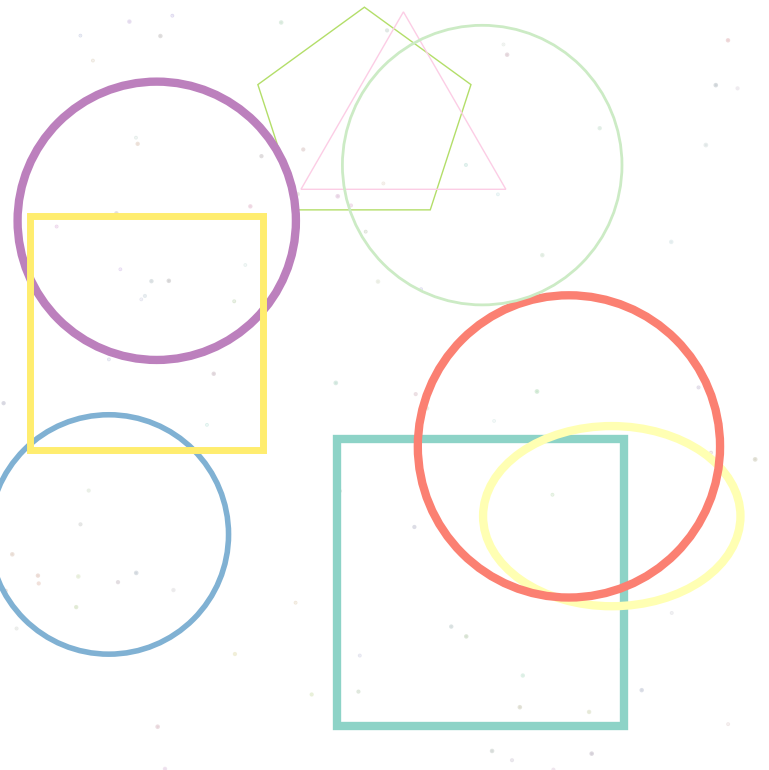[{"shape": "square", "thickness": 3, "radius": 0.93, "center": [0.624, 0.244]}, {"shape": "oval", "thickness": 3, "radius": 0.84, "center": [0.795, 0.33]}, {"shape": "circle", "thickness": 3, "radius": 0.98, "center": [0.739, 0.42]}, {"shape": "circle", "thickness": 2, "radius": 0.78, "center": [0.141, 0.306]}, {"shape": "pentagon", "thickness": 0.5, "radius": 0.73, "center": [0.473, 0.845]}, {"shape": "triangle", "thickness": 0.5, "radius": 0.77, "center": [0.524, 0.831]}, {"shape": "circle", "thickness": 3, "radius": 0.9, "center": [0.204, 0.713]}, {"shape": "circle", "thickness": 1, "radius": 0.91, "center": [0.626, 0.786]}, {"shape": "square", "thickness": 2.5, "radius": 0.76, "center": [0.19, 0.568]}]